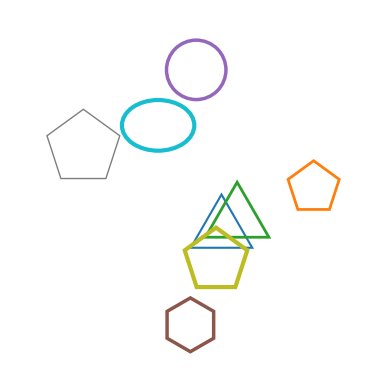[{"shape": "triangle", "thickness": 1.5, "radius": 0.46, "center": [0.575, 0.403]}, {"shape": "pentagon", "thickness": 2, "radius": 0.35, "center": [0.815, 0.512]}, {"shape": "triangle", "thickness": 2, "radius": 0.48, "center": [0.616, 0.431]}, {"shape": "circle", "thickness": 2.5, "radius": 0.39, "center": [0.51, 0.819]}, {"shape": "hexagon", "thickness": 2.5, "radius": 0.35, "center": [0.494, 0.156]}, {"shape": "pentagon", "thickness": 1, "radius": 0.5, "center": [0.217, 0.617]}, {"shape": "pentagon", "thickness": 3, "radius": 0.43, "center": [0.561, 0.323]}, {"shape": "oval", "thickness": 3, "radius": 0.47, "center": [0.411, 0.674]}]